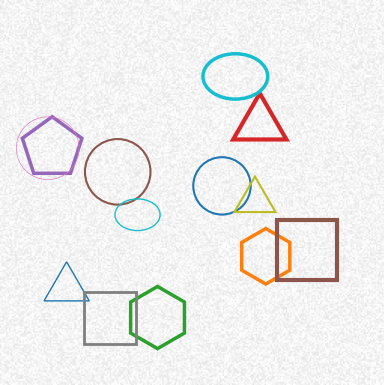[{"shape": "triangle", "thickness": 1, "radius": 0.34, "center": [0.173, 0.252]}, {"shape": "circle", "thickness": 1.5, "radius": 0.37, "center": [0.577, 0.517]}, {"shape": "hexagon", "thickness": 2.5, "radius": 0.36, "center": [0.69, 0.334]}, {"shape": "hexagon", "thickness": 2.5, "radius": 0.4, "center": [0.409, 0.175]}, {"shape": "triangle", "thickness": 3, "radius": 0.4, "center": [0.675, 0.678]}, {"shape": "pentagon", "thickness": 2.5, "radius": 0.41, "center": [0.135, 0.616]}, {"shape": "square", "thickness": 3, "radius": 0.39, "center": [0.798, 0.351]}, {"shape": "circle", "thickness": 1.5, "radius": 0.43, "center": [0.306, 0.554]}, {"shape": "circle", "thickness": 0.5, "radius": 0.41, "center": [0.124, 0.615]}, {"shape": "square", "thickness": 2, "radius": 0.34, "center": [0.286, 0.174]}, {"shape": "triangle", "thickness": 1.5, "radius": 0.31, "center": [0.662, 0.48]}, {"shape": "oval", "thickness": 1, "radius": 0.29, "center": [0.357, 0.442]}, {"shape": "oval", "thickness": 2.5, "radius": 0.42, "center": [0.611, 0.801]}]